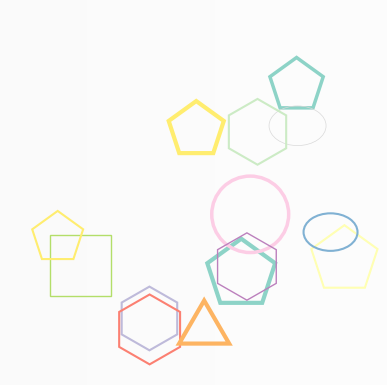[{"shape": "pentagon", "thickness": 2.5, "radius": 0.36, "center": [0.765, 0.778]}, {"shape": "pentagon", "thickness": 3, "radius": 0.46, "center": [0.623, 0.288]}, {"shape": "pentagon", "thickness": 1.5, "radius": 0.45, "center": [0.889, 0.325]}, {"shape": "hexagon", "thickness": 1.5, "radius": 0.41, "center": [0.386, 0.173]}, {"shape": "hexagon", "thickness": 1.5, "radius": 0.45, "center": [0.386, 0.144]}, {"shape": "oval", "thickness": 1.5, "radius": 0.35, "center": [0.853, 0.397]}, {"shape": "triangle", "thickness": 3, "radius": 0.37, "center": [0.527, 0.145]}, {"shape": "square", "thickness": 1, "radius": 0.4, "center": [0.208, 0.31]}, {"shape": "circle", "thickness": 2.5, "radius": 0.5, "center": [0.646, 0.443]}, {"shape": "oval", "thickness": 0.5, "radius": 0.37, "center": [0.768, 0.673]}, {"shape": "hexagon", "thickness": 1, "radius": 0.44, "center": [0.637, 0.308]}, {"shape": "hexagon", "thickness": 1.5, "radius": 0.43, "center": [0.665, 0.658]}, {"shape": "pentagon", "thickness": 1.5, "radius": 0.35, "center": [0.149, 0.383]}, {"shape": "pentagon", "thickness": 3, "radius": 0.37, "center": [0.506, 0.663]}]